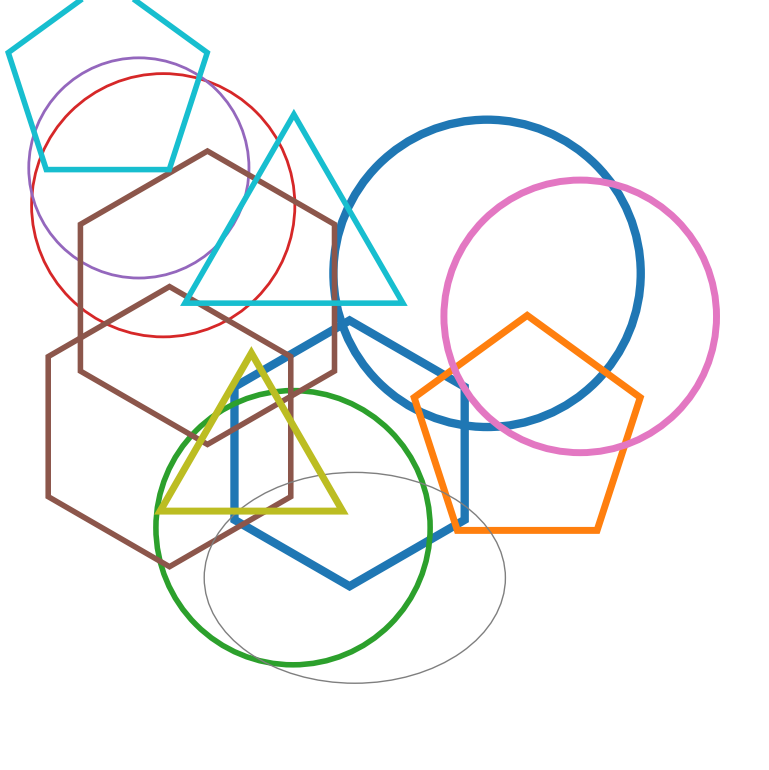[{"shape": "hexagon", "thickness": 3, "radius": 0.86, "center": [0.454, 0.411]}, {"shape": "circle", "thickness": 3, "radius": 1.0, "center": [0.633, 0.645]}, {"shape": "pentagon", "thickness": 2.5, "radius": 0.77, "center": [0.685, 0.436]}, {"shape": "circle", "thickness": 2, "radius": 0.89, "center": [0.381, 0.315]}, {"shape": "circle", "thickness": 1, "radius": 0.85, "center": [0.212, 0.733]}, {"shape": "circle", "thickness": 1, "radius": 0.71, "center": [0.18, 0.782]}, {"shape": "hexagon", "thickness": 2, "radius": 0.95, "center": [0.269, 0.613]}, {"shape": "hexagon", "thickness": 2, "radius": 0.91, "center": [0.22, 0.446]}, {"shape": "circle", "thickness": 2.5, "radius": 0.89, "center": [0.754, 0.589]}, {"shape": "oval", "thickness": 0.5, "radius": 0.98, "center": [0.461, 0.25]}, {"shape": "triangle", "thickness": 2.5, "radius": 0.68, "center": [0.326, 0.405]}, {"shape": "triangle", "thickness": 2, "radius": 0.82, "center": [0.382, 0.688]}, {"shape": "pentagon", "thickness": 2, "radius": 0.68, "center": [0.14, 0.89]}]